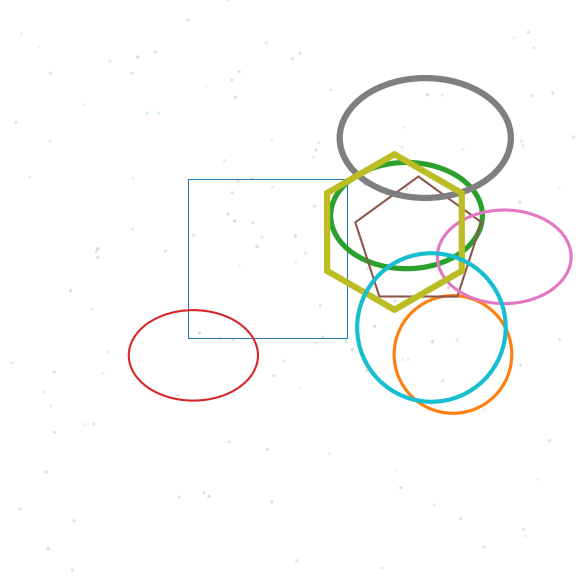[{"shape": "square", "thickness": 0.5, "radius": 0.69, "center": [0.463, 0.551]}, {"shape": "circle", "thickness": 1.5, "radius": 0.51, "center": [0.784, 0.385]}, {"shape": "oval", "thickness": 2.5, "radius": 0.66, "center": [0.704, 0.626]}, {"shape": "oval", "thickness": 1, "radius": 0.56, "center": [0.335, 0.384]}, {"shape": "pentagon", "thickness": 1, "radius": 0.57, "center": [0.724, 0.579]}, {"shape": "oval", "thickness": 1.5, "radius": 0.58, "center": [0.873, 0.554]}, {"shape": "oval", "thickness": 3, "radius": 0.74, "center": [0.736, 0.76]}, {"shape": "hexagon", "thickness": 3, "radius": 0.67, "center": [0.683, 0.597]}, {"shape": "circle", "thickness": 2, "radius": 0.64, "center": [0.747, 0.432]}]